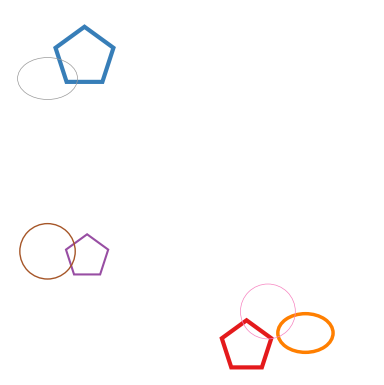[{"shape": "pentagon", "thickness": 3, "radius": 0.34, "center": [0.64, 0.1]}, {"shape": "pentagon", "thickness": 3, "radius": 0.4, "center": [0.219, 0.851]}, {"shape": "pentagon", "thickness": 1.5, "radius": 0.29, "center": [0.226, 0.334]}, {"shape": "oval", "thickness": 2.5, "radius": 0.36, "center": [0.793, 0.135]}, {"shape": "circle", "thickness": 1, "radius": 0.36, "center": [0.123, 0.347]}, {"shape": "circle", "thickness": 0.5, "radius": 0.36, "center": [0.696, 0.191]}, {"shape": "oval", "thickness": 0.5, "radius": 0.39, "center": [0.124, 0.796]}]